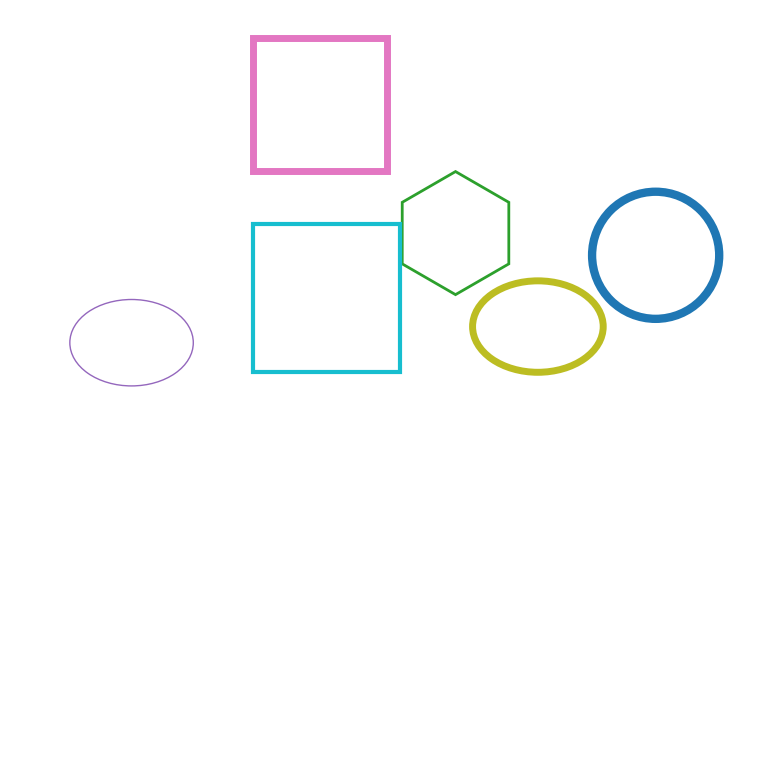[{"shape": "circle", "thickness": 3, "radius": 0.41, "center": [0.851, 0.668]}, {"shape": "hexagon", "thickness": 1, "radius": 0.4, "center": [0.592, 0.697]}, {"shape": "oval", "thickness": 0.5, "radius": 0.4, "center": [0.171, 0.555]}, {"shape": "square", "thickness": 2.5, "radius": 0.43, "center": [0.415, 0.864]}, {"shape": "oval", "thickness": 2.5, "radius": 0.42, "center": [0.699, 0.576]}, {"shape": "square", "thickness": 1.5, "radius": 0.48, "center": [0.424, 0.613]}]